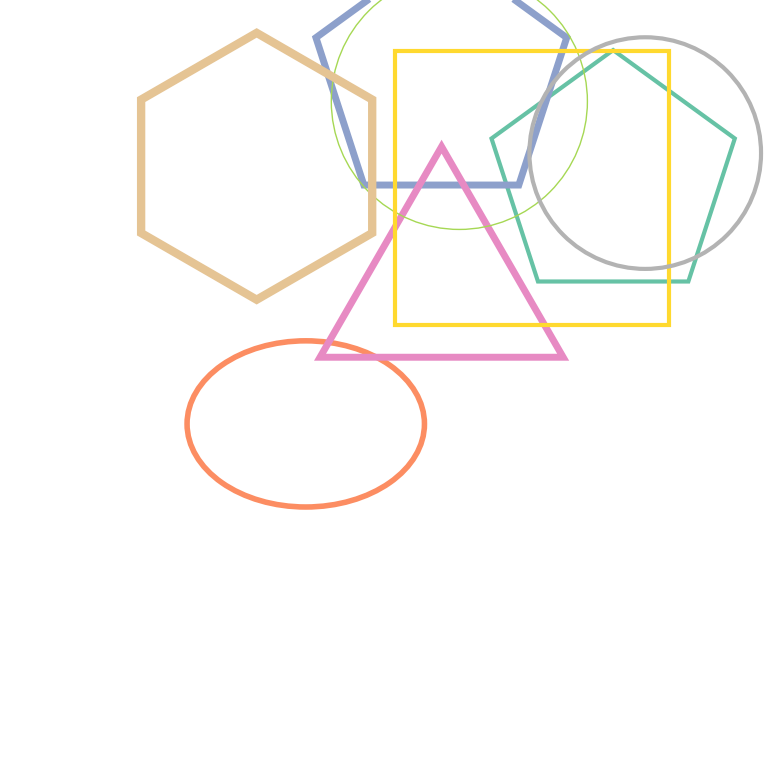[{"shape": "pentagon", "thickness": 1.5, "radius": 0.83, "center": [0.796, 0.769]}, {"shape": "oval", "thickness": 2, "radius": 0.77, "center": [0.397, 0.449]}, {"shape": "pentagon", "thickness": 2.5, "radius": 0.86, "center": [0.573, 0.898]}, {"shape": "triangle", "thickness": 2.5, "radius": 0.91, "center": [0.573, 0.627]}, {"shape": "circle", "thickness": 0.5, "radius": 0.83, "center": [0.597, 0.868]}, {"shape": "square", "thickness": 1.5, "radius": 0.89, "center": [0.691, 0.756]}, {"shape": "hexagon", "thickness": 3, "radius": 0.87, "center": [0.333, 0.784]}, {"shape": "circle", "thickness": 1.5, "radius": 0.75, "center": [0.838, 0.801]}]